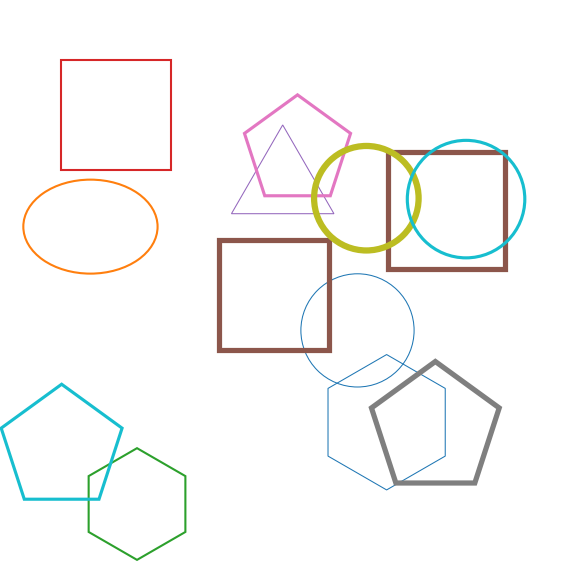[{"shape": "hexagon", "thickness": 0.5, "radius": 0.59, "center": [0.669, 0.268]}, {"shape": "circle", "thickness": 0.5, "radius": 0.49, "center": [0.619, 0.427]}, {"shape": "oval", "thickness": 1, "radius": 0.58, "center": [0.157, 0.607]}, {"shape": "hexagon", "thickness": 1, "radius": 0.48, "center": [0.237, 0.126]}, {"shape": "square", "thickness": 1, "radius": 0.48, "center": [0.202, 0.799]}, {"shape": "triangle", "thickness": 0.5, "radius": 0.51, "center": [0.49, 0.68]}, {"shape": "square", "thickness": 2.5, "radius": 0.51, "center": [0.773, 0.635]}, {"shape": "square", "thickness": 2.5, "radius": 0.47, "center": [0.474, 0.488]}, {"shape": "pentagon", "thickness": 1.5, "radius": 0.48, "center": [0.515, 0.738]}, {"shape": "pentagon", "thickness": 2.5, "radius": 0.58, "center": [0.754, 0.257]}, {"shape": "circle", "thickness": 3, "radius": 0.45, "center": [0.634, 0.656]}, {"shape": "pentagon", "thickness": 1.5, "radius": 0.55, "center": [0.107, 0.224]}, {"shape": "circle", "thickness": 1.5, "radius": 0.51, "center": [0.807, 0.654]}]